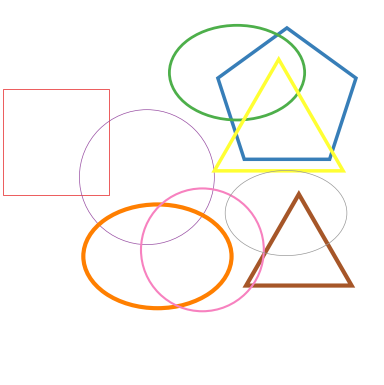[{"shape": "square", "thickness": 0.5, "radius": 0.69, "center": [0.146, 0.631]}, {"shape": "pentagon", "thickness": 2.5, "radius": 0.94, "center": [0.745, 0.739]}, {"shape": "oval", "thickness": 2, "radius": 0.88, "center": [0.616, 0.811]}, {"shape": "circle", "thickness": 0.5, "radius": 0.88, "center": [0.381, 0.54]}, {"shape": "oval", "thickness": 3, "radius": 0.96, "center": [0.409, 0.334]}, {"shape": "triangle", "thickness": 2.5, "radius": 0.97, "center": [0.724, 0.653]}, {"shape": "triangle", "thickness": 3, "radius": 0.79, "center": [0.776, 0.337]}, {"shape": "circle", "thickness": 1.5, "radius": 0.8, "center": [0.526, 0.351]}, {"shape": "oval", "thickness": 0.5, "radius": 0.79, "center": [0.743, 0.447]}]